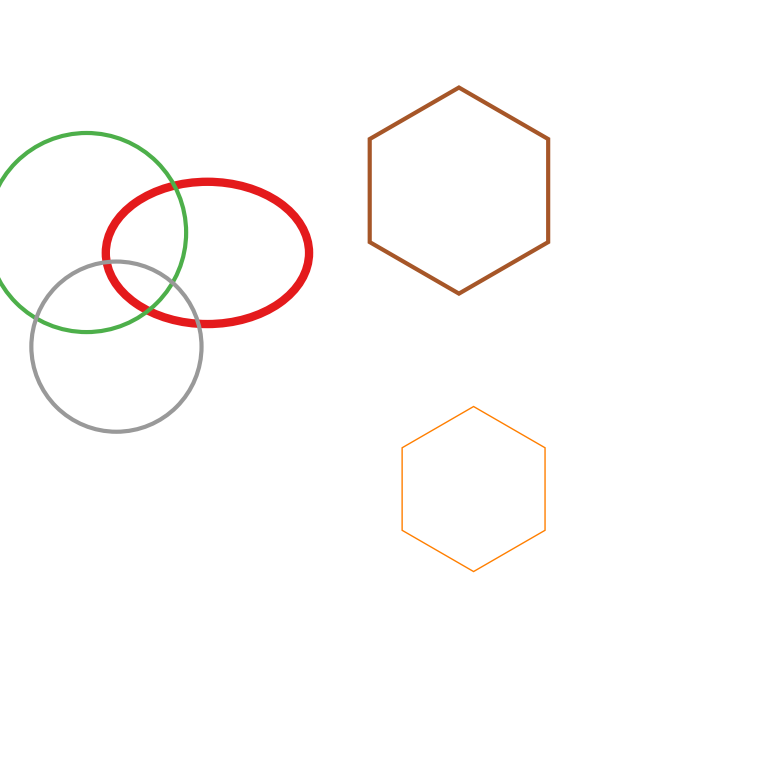[{"shape": "oval", "thickness": 3, "radius": 0.66, "center": [0.269, 0.672]}, {"shape": "circle", "thickness": 1.5, "radius": 0.65, "center": [0.112, 0.698]}, {"shape": "hexagon", "thickness": 0.5, "radius": 0.54, "center": [0.615, 0.365]}, {"shape": "hexagon", "thickness": 1.5, "radius": 0.67, "center": [0.596, 0.753]}, {"shape": "circle", "thickness": 1.5, "radius": 0.55, "center": [0.151, 0.55]}]